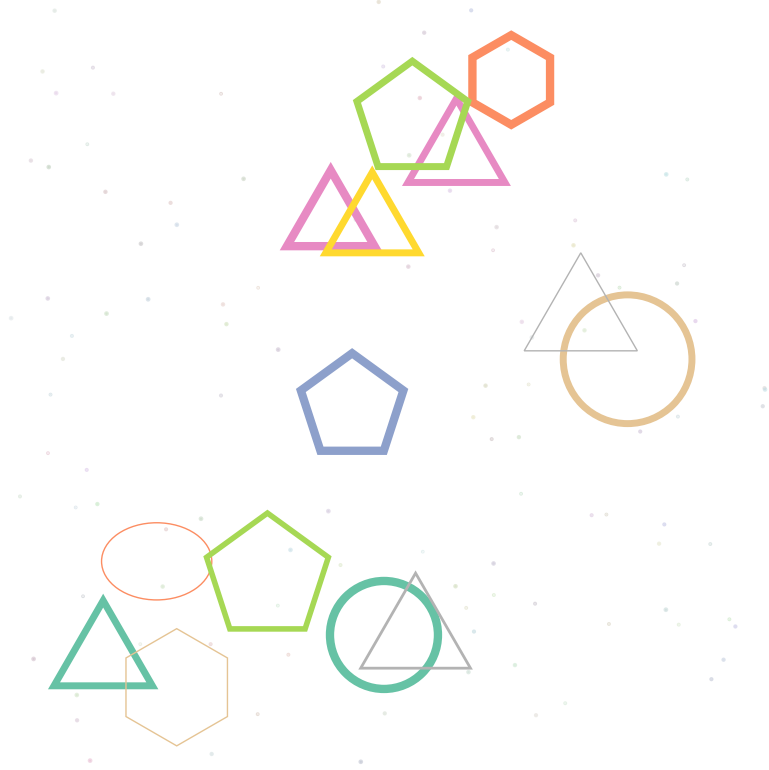[{"shape": "triangle", "thickness": 2.5, "radius": 0.37, "center": [0.134, 0.146]}, {"shape": "circle", "thickness": 3, "radius": 0.35, "center": [0.499, 0.175]}, {"shape": "hexagon", "thickness": 3, "radius": 0.29, "center": [0.664, 0.896]}, {"shape": "oval", "thickness": 0.5, "radius": 0.36, "center": [0.203, 0.271]}, {"shape": "pentagon", "thickness": 3, "radius": 0.35, "center": [0.457, 0.471]}, {"shape": "triangle", "thickness": 2.5, "radius": 0.36, "center": [0.593, 0.799]}, {"shape": "triangle", "thickness": 3, "radius": 0.33, "center": [0.43, 0.713]}, {"shape": "pentagon", "thickness": 2, "radius": 0.42, "center": [0.347, 0.251]}, {"shape": "pentagon", "thickness": 2.5, "radius": 0.38, "center": [0.535, 0.845]}, {"shape": "triangle", "thickness": 2.5, "radius": 0.35, "center": [0.483, 0.706]}, {"shape": "hexagon", "thickness": 0.5, "radius": 0.38, "center": [0.229, 0.107]}, {"shape": "circle", "thickness": 2.5, "radius": 0.42, "center": [0.815, 0.533]}, {"shape": "triangle", "thickness": 1, "radius": 0.41, "center": [0.54, 0.173]}, {"shape": "triangle", "thickness": 0.5, "radius": 0.42, "center": [0.754, 0.587]}]